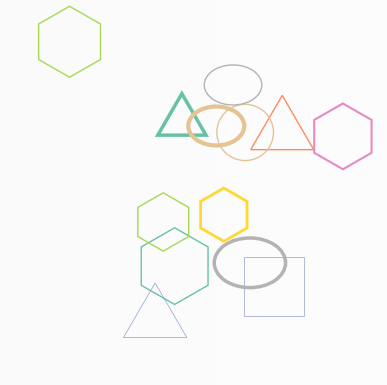[{"shape": "triangle", "thickness": 2.5, "radius": 0.36, "center": [0.469, 0.685]}, {"shape": "hexagon", "thickness": 1, "radius": 0.5, "center": [0.451, 0.309]}, {"shape": "triangle", "thickness": 1, "radius": 0.47, "center": [0.728, 0.658]}, {"shape": "triangle", "thickness": 0.5, "radius": 0.47, "center": [0.4, 0.17]}, {"shape": "square", "thickness": 0.5, "radius": 0.39, "center": [0.708, 0.256]}, {"shape": "hexagon", "thickness": 1.5, "radius": 0.43, "center": [0.885, 0.646]}, {"shape": "hexagon", "thickness": 1, "radius": 0.38, "center": [0.421, 0.423]}, {"shape": "hexagon", "thickness": 1, "radius": 0.46, "center": [0.18, 0.892]}, {"shape": "hexagon", "thickness": 2, "radius": 0.35, "center": [0.578, 0.442]}, {"shape": "circle", "thickness": 1, "radius": 0.37, "center": [0.633, 0.656]}, {"shape": "oval", "thickness": 3, "radius": 0.36, "center": [0.558, 0.673]}, {"shape": "oval", "thickness": 2.5, "radius": 0.46, "center": [0.645, 0.317]}, {"shape": "oval", "thickness": 1, "radius": 0.37, "center": [0.601, 0.779]}]